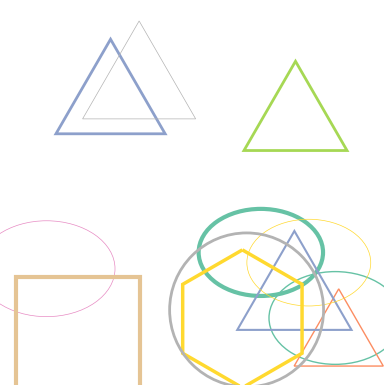[{"shape": "oval", "thickness": 1, "radius": 0.86, "center": [0.871, 0.174]}, {"shape": "oval", "thickness": 3, "radius": 0.81, "center": [0.678, 0.344]}, {"shape": "triangle", "thickness": 1, "radius": 0.67, "center": [0.88, 0.116]}, {"shape": "triangle", "thickness": 2, "radius": 0.82, "center": [0.287, 0.734]}, {"shape": "triangle", "thickness": 1.5, "radius": 0.86, "center": [0.765, 0.229]}, {"shape": "oval", "thickness": 0.5, "radius": 0.89, "center": [0.121, 0.302]}, {"shape": "triangle", "thickness": 2, "radius": 0.77, "center": [0.768, 0.686]}, {"shape": "oval", "thickness": 0.5, "radius": 0.8, "center": [0.802, 0.318]}, {"shape": "hexagon", "thickness": 2.5, "radius": 0.9, "center": [0.63, 0.172]}, {"shape": "square", "thickness": 3, "radius": 0.81, "center": [0.204, 0.12]}, {"shape": "circle", "thickness": 2, "radius": 1.0, "center": [0.641, 0.195]}, {"shape": "triangle", "thickness": 0.5, "radius": 0.85, "center": [0.361, 0.776]}]